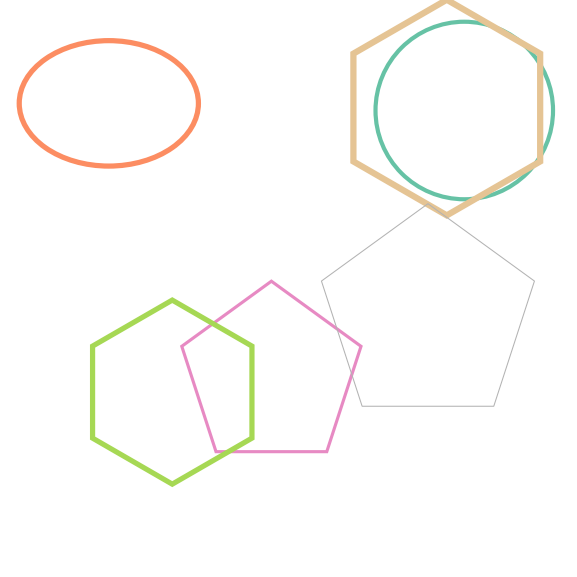[{"shape": "circle", "thickness": 2, "radius": 0.77, "center": [0.804, 0.808]}, {"shape": "oval", "thickness": 2.5, "radius": 0.78, "center": [0.188, 0.82]}, {"shape": "pentagon", "thickness": 1.5, "radius": 0.82, "center": [0.47, 0.349]}, {"shape": "hexagon", "thickness": 2.5, "radius": 0.8, "center": [0.298, 0.32]}, {"shape": "hexagon", "thickness": 3, "radius": 0.93, "center": [0.774, 0.813]}, {"shape": "pentagon", "thickness": 0.5, "radius": 0.97, "center": [0.741, 0.453]}]